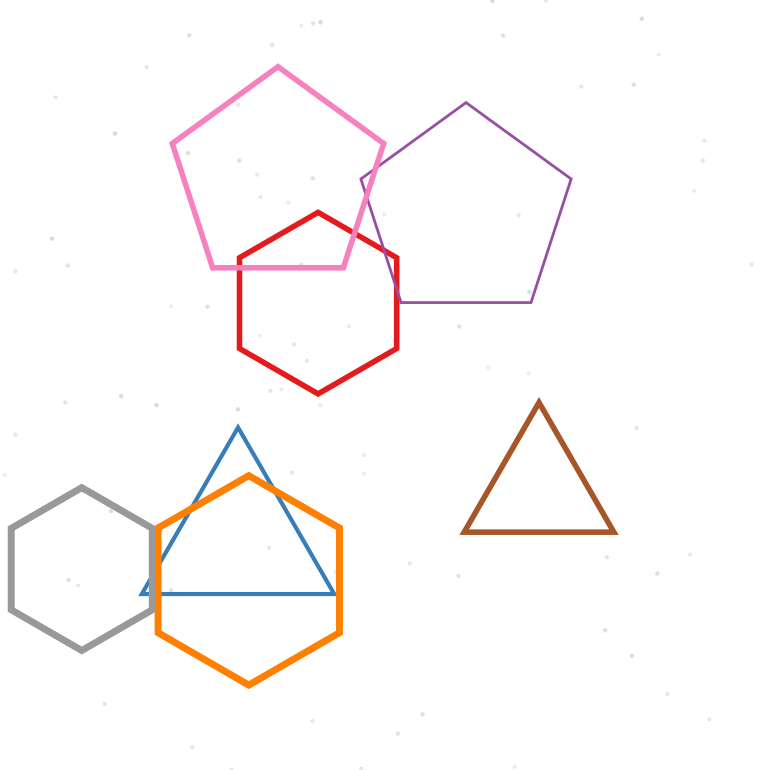[{"shape": "hexagon", "thickness": 2, "radius": 0.59, "center": [0.413, 0.606]}, {"shape": "triangle", "thickness": 1.5, "radius": 0.72, "center": [0.309, 0.301]}, {"shape": "pentagon", "thickness": 1, "radius": 0.72, "center": [0.605, 0.723]}, {"shape": "hexagon", "thickness": 2.5, "radius": 0.68, "center": [0.323, 0.246]}, {"shape": "triangle", "thickness": 2, "radius": 0.56, "center": [0.7, 0.365]}, {"shape": "pentagon", "thickness": 2, "radius": 0.72, "center": [0.361, 0.769]}, {"shape": "hexagon", "thickness": 2.5, "radius": 0.53, "center": [0.106, 0.261]}]